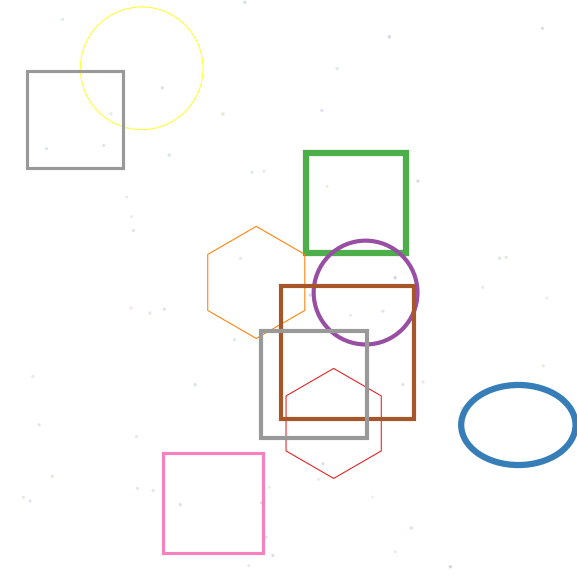[{"shape": "hexagon", "thickness": 0.5, "radius": 0.48, "center": [0.578, 0.266]}, {"shape": "oval", "thickness": 3, "radius": 0.5, "center": [0.898, 0.263]}, {"shape": "square", "thickness": 3, "radius": 0.43, "center": [0.616, 0.647]}, {"shape": "circle", "thickness": 2, "radius": 0.45, "center": [0.633, 0.493]}, {"shape": "hexagon", "thickness": 0.5, "radius": 0.49, "center": [0.444, 0.51]}, {"shape": "circle", "thickness": 0.5, "radius": 0.53, "center": [0.245, 0.881]}, {"shape": "square", "thickness": 2, "radius": 0.58, "center": [0.602, 0.389]}, {"shape": "square", "thickness": 1.5, "radius": 0.43, "center": [0.369, 0.128]}, {"shape": "square", "thickness": 2, "radius": 0.46, "center": [0.543, 0.334]}, {"shape": "square", "thickness": 1.5, "radius": 0.42, "center": [0.13, 0.792]}]